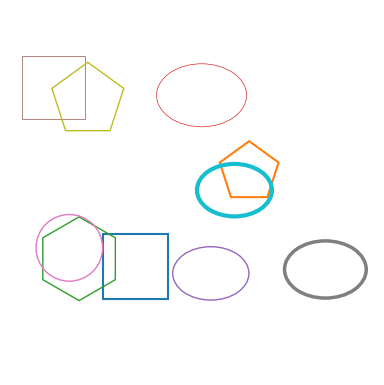[{"shape": "square", "thickness": 1.5, "radius": 0.42, "center": [0.352, 0.308]}, {"shape": "pentagon", "thickness": 1.5, "radius": 0.4, "center": [0.647, 0.553]}, {"shape": "hexagon", "thickness": 1, "radius": 0.54, "center": [0.205, 0.328]}, {"shape": "oval", "thickness": 0.5, "radius": 0.58, "center": [0.524, 0.753]}, {"shape": "oval", "thickness": 1, "radius": 0.49, "center": [0.548, 0.29]}, {"shape": "square", "thickness": 0.5, "radius": 0.41, "center": [0.138, 0.773]}, {"shape": "circle", "thickness": 1, "radius": 0.43, "center": [0.18, 0.356]}, {"shape": "oval", "thickness": 2.5, "radius": 0.53, "center": [0.845, 0.3]}, {"shape": "pentagon", "thickness": 1, "radius": 0.49, "center": [0.228, 0.74]}, {"shape": "oval", "thickness": 3, "radius": 0.49, "center": [0.609, 0.506]}]